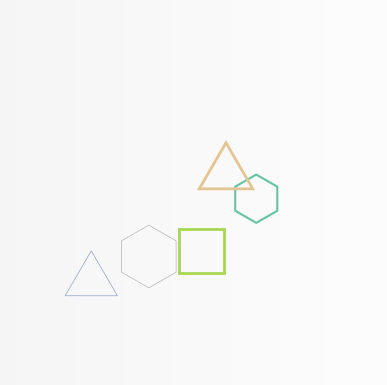[{"shape": "hexagon", "thickness": 1.5, "radius": 0.31, "center": [0.661, 0.484]}, {"shape": "triangle", "thickness": 0.5, "radius": 0.39, "center": [0.236, 0.271]}, {"shape": "square", "thickness": 2, "radius": 0.29, "center": [0.52, 0.349]}, {"shape": "triangle", "thickness": 2, "radius": 0.4, "center": [0.583, 0.549]}, {"shape": "hexagon", "thickness": 0.5, "radius": 0.41, "center": [0.384, 0.334]}]